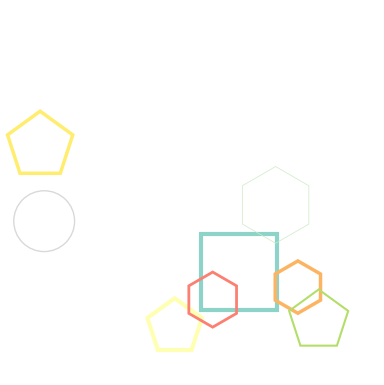[{"shape": "square", "thickness": 3, "radius": 0.49, "center": [0.622, 0.294]}, {"shape": "pentagon", "thickness": 3, "radius": 0.37, "center": [0.454, 0.151]}, {"shape": "hexagon", "thickness": 2, "radius": 0.36, "center": [0.552, 0.222]}, {"shape": "hexagon", "thickness": 2.5, "radius": 0.34, "center": [0.774, 0.254]}, {"shape": "pentagon", "thickness": 1.5, "radius": 0.4, "center": [0.828, 0.167]}, {"shape": "circle", "thickness": 1, "radius": 0.39, "center": [0.115, 0.426]}, {"shape": "hexagon", "thickness": 0.5, "radius": 0.5, "center": [0.716, 0.468]}, {"shape": "pentagon", "thickness": 2.5, "radius": 0.45, "center": [0.104, 0.622]}]